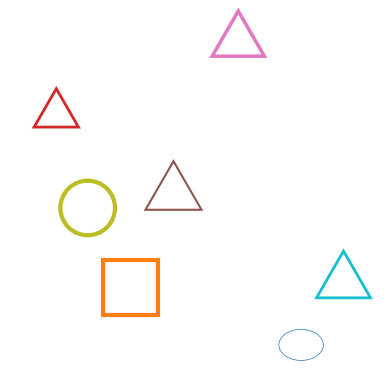[{"shape": "oval", "thickness": 0.5, "radius": 0.29, "center": [0.782, 0.104]}, {"shape": "square", "thickness": 3, "radius": 0.36, "center": [0.339, 0.254]}, {"shape": "triangle", "thickness": 2, "radius": 0.33, "center": [0.146, 0.703]}, {"shape": "triangle", "thickness": 1.5, "radius": 0.42, "center": [0.451, 0.497]}, {"shape": "triangle", "thickness": 2.5, "radius": 0.39, "center": [0.619, 0.893]}, {"shape": "circle", "thickness": 3, "radius": 0.35, "center": [0.228, 0.46]}, {"shape": "triangle", "thickness": 2, "radius": 0.41, "center": [0.892, 0.267]}]